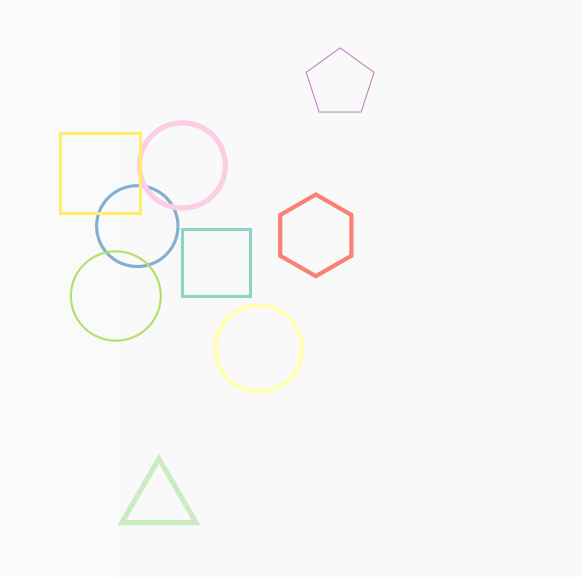[{"shape": "square", "thickness": 1.5, "radius": 0.29, "center": [0.371, 0.545]}, {"shape": "circle", "thickness": 2, "radius": 0.37, "center": [0.445, 0.396]}, {"shape": "hexagon", "thickness": 2, "radius": 0.35, "center": [0.543, 0.592]}, {"shape": "circle", "thickness": 1.5, "radius": 0.35, "center": [0.236, 0.608]}, {"shape": "circle", "thickness": 1, "radius": 0.39, "center": [0.199, 0.487]}, {"shape": "circle", "thickness": 2.5, "radius": 0.37, "center": [0.314, 0.713]}, {"shape": "pentagon", "thickness": 0.5, "radius": 0.31, "center": [0.585, 0.855]}, {"shape": "triangle", "thickness": 2.5, "radius": 0.37, "center": [0.273, 0.131]}, {"shape": "square", "thickness": 1.5, "radius": 0.35, "center": [0.172, 0.7]}]